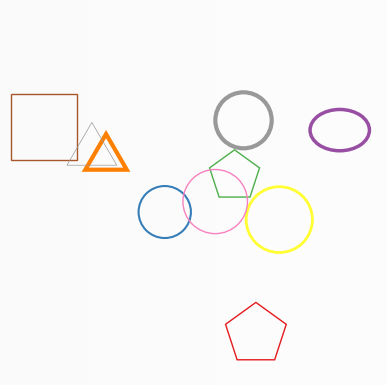[{"shape": "pentagon", "thickness": 1, "radius": 0.41, "center": [0.66, 0.132]}, {"shape": "circle", "thickness": 1.5, "radius": 0.34, "center": [0.425, 0.449]}, {"shape": "pentagon", "thickness": 1, "radius": 0.34, "center": [0.605, 0.543]}, {"shape": "oval", "thickness": 2.5, "radius": 0.38, "center": [0.877, 0.662]}, {"shape": "triangle", "thickness": 3, "radius": 0.31, "center": [0.274, 0.59]}, {"shape": "circle", "thickness": 2, "radius": 0.43, "center": [0.721, 0.43]}, {"shape": "square", "thickness": 1, "radius": 0.43, "center": [0.113, 0.671]}, {"shape": "circle", "thickness": 1, "radius": 0.42, "center": [0.555, 0.476]}, {"shape": "circle", "thickness": 3, "radius": 0.36, "center": [0.628, 0.688]}, {"shape": "triangle", "thickness": 0.5, "radius": 0.37, "center": [0.237, 0.608]}]